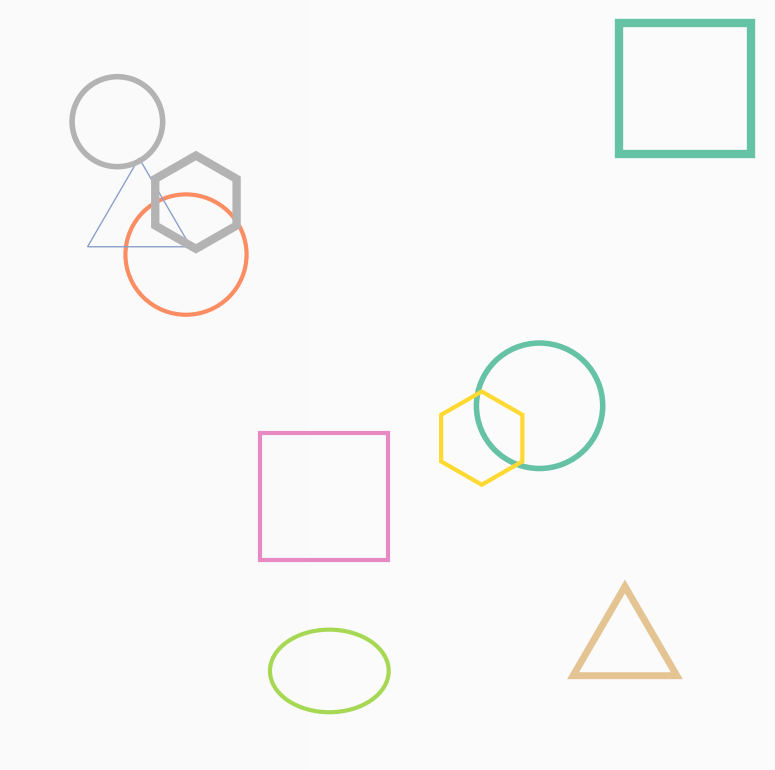[{"shape": "circle", "thickness": 2, "radius": 0.41, "center": [0.696, 0.473]}, {"shape": "square", "thickness": 3, "radius": 0.42, "center": [0.884, 0.885]}, {"shape": "circle", "thickness": 1.5, "radius": 0.39, "center": [0.24, 0.669]}, {"shape": "triangle", "thickness": 0.5, "radius": 0.38, "center": [0.179, 0.718]}, {"shape": "square", "thickness": 1.5, "radius": 0.41, "center": [0.418, 0.355]}, {"shape": "oval", "thickness": 1.5, "radius": 0.38, "center": [0.425, 0.129]}, {"shape": "hexagon", "thickness": 1.5, "radius": 0.3, "center": [0.622, 0.431]}, {"shape": "triangle", "thickness": 2.5, "radius": 0.39, "center": [0.806, 0.161]}, {"shape": "hexagon", "thickness": 3, "radius": 0.3, "center": [0.253, 0.737]}, {"shape": "circle", "thickness": 2, "radius": 0.29, "center": [0.151, 0.842]}]